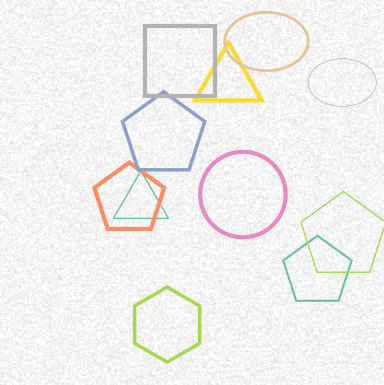[{"shape": "pentagon", "thickness": 1.5, "radius": 0.47, "center": [0.825, 0.294]}, {"shape": "triangle", "thickness": 1, "radius": 0.41, "center": [0.366, 0.474]}, {"shape": "pentagon", "thickness": 3, "radius": 0.48, "center": [0.336, 0.483]}, {"shape": "pentagon", "thickness": 2.5, "radius": 0.56, "center": [0.425, 0.65]}, {"shape": "circle", "thickness": 3, "radius": 0.56, "center": [0.631, 0.495]}, {"shape": "pentagon", "thickness": 1, "radius": 0.58, "center": [0.892, 0.387]}, {"shape": "hexagon", "thickness": 2.5, "radius": 0.49, "center": [0.434, 0.157]}, {"shape": "triangle", "thickness": 3, "radius": 0.5, "center": [0.593, 0.789]}, {"shape": "oval", "thickness": 2, "radius": 0.54, "center": [0.692, 0.892]}, {"shape": "oval", "thickness": 0.5, "radius": 0.44, "center": [0.889, 0.786]}, {"shape": "square", "thickness": 3, "radius": 0.45, "center": [0.469, 0.842]}]